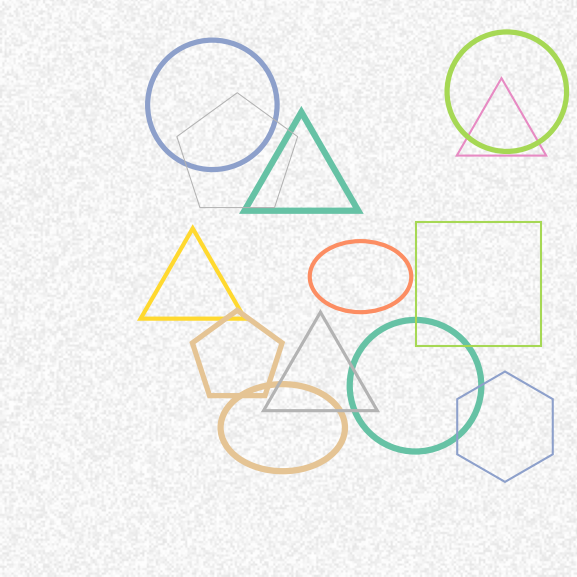[{"shape": "triangle", "thickness": 3, "radius": 0.57, "center": [0.522, 0.691]}, {"shape": "circle", "thickness": 3, "radius": 0.57, "center": [0.72, 0.331]}, {"shape": "oval", "thickness": 2, "radius": 0.44, "center": [0.624, 0.52]}, {"shape": "circle", "thickness": 2.5, "radius": 0.56, "center": [0.368, 0.818]}, {"shape": "hexagon", "thickness": 1, "radius": 0.48, "center": [0.874, 0.26]}, {"shape": "triangle", "thickness": 1, "radius": 0.45, "center": [0.868, 0.774]}, {"shape": "square", "thickness": 1, "radius": 0.54, "center": [0.829, 0.507]}, {"shape": "circle", "thickness": 2.5, "radius": 0.52, "center": [0.878, 0.84]}, {"shape": "triangle", "thickness": 2, "radius": 0.52, "center": [0.334, 0.499]}, {"shape": "pentagon", "thickness": 2.5, "radius": 0.41, "center": [0.411, 0.38]}, {"shape": "oval", "thickness": 3, "radius": 0.54, "center": [0.49, 0.259]}, {"shape": "triangle", "thickness": 1.5, "radius": 0.57, "center": [0.555, 0.345]}, {"shape": "pentagon", "thickness": 0.5, "radius": 0.55, "center": [0.411, 0.729]}]